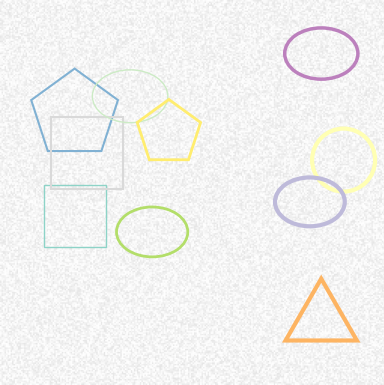[{"shape": "square", "thickness": 1, "radius": 0.41, "center": [0.195, 0.439]}, {"shape": "circle", "thickness": 3, "radius": 0.41, "center": [0.892, 0.584]}, {"shape": "oval", "thickness": 3, "radius": 0.45, "center": [0.805, 0.476]}, {"shape": "pentagon", "thickness": 1.5, "radius": 0.59, "center": [0.194, 0.703]}, {"shape": "triangle", "thickness": 3, "radius": 0.53, "center": [0.834, 0.169]}, {"shape": "oval", "thickness": 2, "radius": 0.46, "center": [0.395, 0.398]}, {"shape": "square", "thickness": 1.5, "radius": 0.47, "center": [0.227, 0.602]}, {"shape": "oval", "thickness": 2.5, "radius": 0.48, "center": [0.835, 0.861]}, {"shape": "oval", "thickness": 1, "radius": 0.49, "center": [0.338, 0.75]}, {"shape": "pentagon", "thickness": 2, "radius": 0.43, "center": [0.439, 0.655]}]